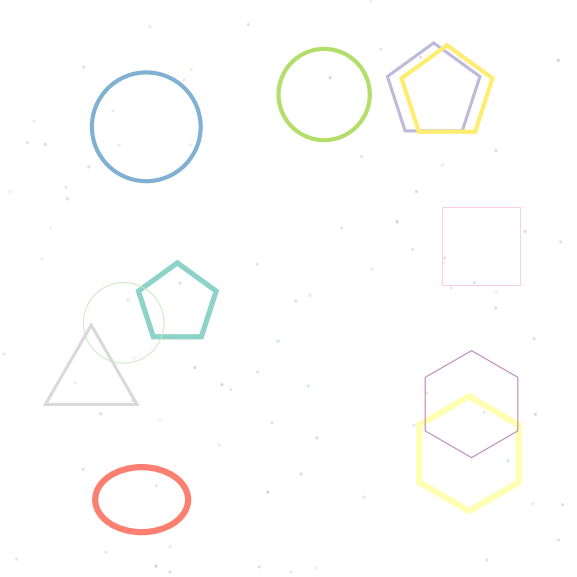[{"shape": "pentagon", "thickness": 2.5, "radius": 0.35, "center": [0.307, 0.473]}, {"shape": "hexagon", "thickness": 3, "radius": 0.5, "center": [0.812, 0.214]}, {"shape": "pentagon", "thickness": 1.5, "radius": 0.42, "center": [0.751, 0.841]}, {"shape": "oval", "thickness": 3, "radius": 0.4, "center": [0.245, 0.134]}, {"shape": "circle", "thickness": 2, "radius": 0.47, "center": [0.253, 0.78]}, {"shape": "circle", "thickness": 2, "radius": 0.4, "center": [0.561, 0.835]}, {"shape": "square", "thickness": 0.5, "radius": 0.34, "center": [0.833, 0.574]}, {"shape": "triangle", "thickness": 1.5, "radius": 0.46, "center": [0.158, 0.345]}, {"shape": "hexagon", "thickness": 0.5, "radius": 0.46, "center": [0.816, 0.299]}, {"shape": "circle", "thickness": 0.5, "radius": 0.35, "center": [0.214, 0.44]}, {"shape": "pentagon", "thickness": 2, "radius": 0.41, "center": [0.774, 0.838]}]